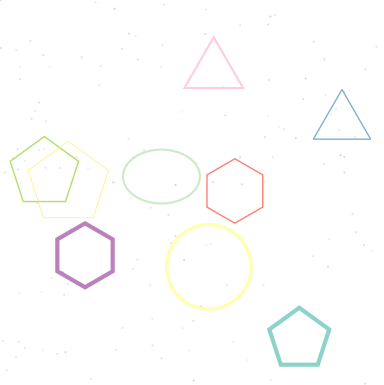[{"shape": "pentagon", "thickness": 3, "radius": 0.41, "center": [0.777, 0.119]}, {"shape": "circle", "thickness": 2.5, "radius": 0.55, "center": [0.543, 0.307]}, {"shape": "hexagon", "thickness": 1, "radius": 0.42, "center": [0.61, 0.504]}, {"shape": "triangle", "thickness": 1, "radius": 0.43, "center": [0.888, 0.682]}, {"shape": "pentagon", "thickness": 1, "radius": 0.47, "center": [0.115, 0.552]}, {"shape": "triangle", "thickness": 1.5, "radius": 0.44, "center": [0.555, 0.815]}, {"shape": "hexagon", "thickness": 3, "radius": 0.41, "center": [0.221, 0.337]}, {"shape": "oval", "thickness": 1.5, "radius": 0.5, "center": [0.419, 0.541]}, {"shape": "pentagon", "thickness": 0.5, "radius": 0.55, "center": [0.177, 0.523]}]